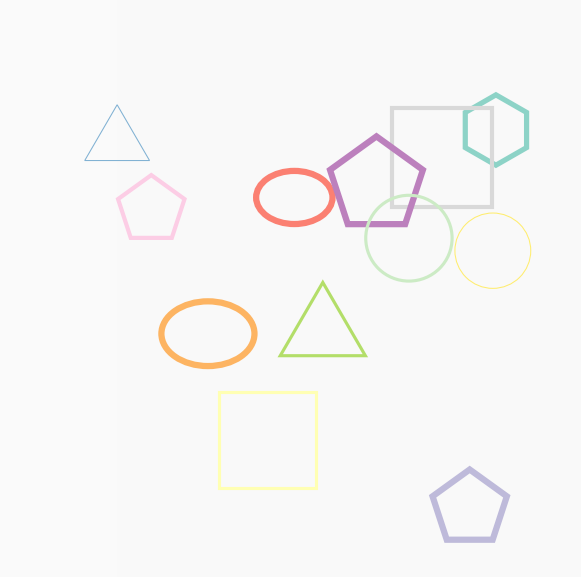[{"shape": "hexagon", "thickness": 2.5, "radius": 0.3, "center": [0.853, 0.774]}, {"shape": "square", "thickness": 1.5, "radius": 0.42, "center": [0.46, 0.237]}, {"shape": "pentagon", "thickness": 3, "radius": 0.34, "center": [0.808, 0.119]}, {"shape": "oval", "thickness": 3, "radius": 0.33, "center": [0.506, 0.657]}, {"shape": "triangle", "thickness": 0.5, "radius": 0.32, "center": [0.202, 0.753]}, {"shape": "oval", "thickness": 3, "radius": 0.4, "center": [0.358, 0.421]}, {"shape": "triangle", "thickness": 1.5, "radius": 0.42, "center": [0.555, 0.425]}, {"shape": "pentagon", "thickness": 2, "radius": 0.3, "center": [0.26, 0.636]}, {"shape": "square", "thickness": 2, "radius": 0.43, "center": [0.76, 0.726]}, {"shape": "pentagon", "thickness": 3, "radius": 0.42, "center": [0.648, 0.679]}, {"shape": "circle", "thickness": 1.5, "radius": 0.37, "center": [0.704, 0.587]}, {"shape": "circle", "thickness": 0.5, "radius": 0.33, "center": [0.848, 0.565]}]